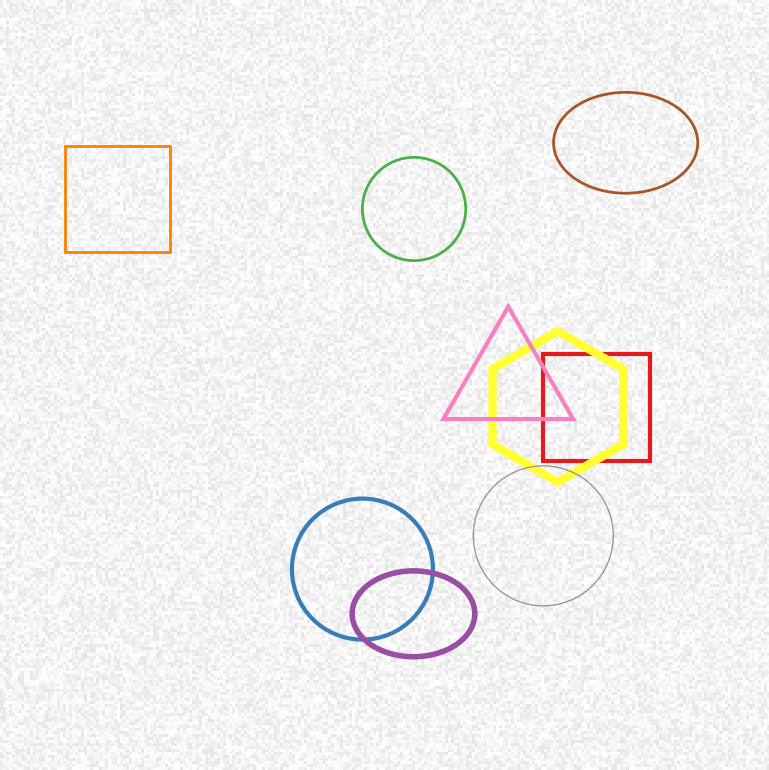[{"shape": "square", "thickness": 1.5, "radius": 0.35, "center": [0.774, 0.471]}, {"shape": "circle", "thickness": 1.5, "radius": 0.46, "center": [0.471, 0.261]}, {"shape": "circle", "thickness": 1, "radius": 0.34, "center": [0.538, 0.729]}, {"shape": "oval", "thickness": 2, "radius": 0.4, "center": [0.537, 0.203]}, {"shape": "square", "thickness": 1, "radius": 0.34, "center": [0.153, 0.742]}, {"shape": "hexagon", "thickness": 3, "radius": 0.49, "center": [0.724, 0.472]}, {"shape": "oval", "thickness": 1, "radius": 0.47, "center": [0.813, 0.815]}, {"shape": "triangle", "thickness": 1.5, "radius": 0.49, "center": [0.66, 0.504]}, {"shape": "circle", "thickness": 0.5, "radius": 0.45, "center": [0.706, 0.304]}]